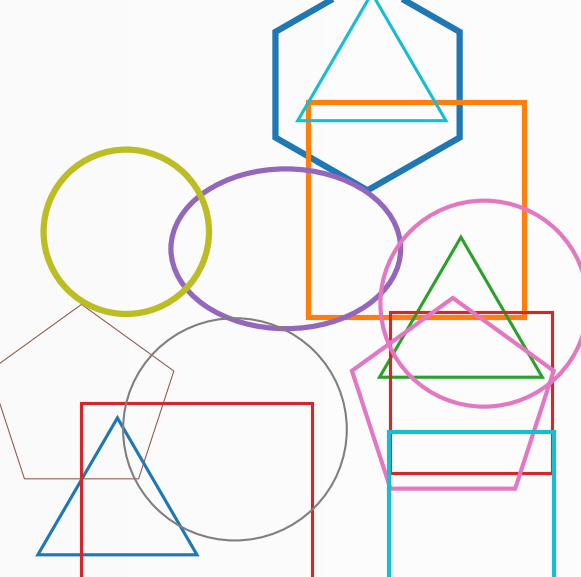[{"shape": "triangle", "thickness": 1.5, "radius": 0.79, "center": [0.202, 0.117]}, {"shape": "hexagon", "thickness": 3, "radius": 0.91, "center": [0.632, 0.852]}, {"shape": "square", "thickness": 2.5, "radius": 0.93, "center": [0.716, 0.636]}, {"shape": "triangle", "thickness": 1.5, "radius": 0.81, "center": [0.793, 0.427]}, {"shape": "square", "thickness": 1.5, "radius": 0.7, "center": [0.81, 0.32]}, {"shape": "square", "thickness": 1.5, "radius": 0.99, "center": [0.338, 0.103]}, {"shape": "oval", "thickness": 2.5, "radius": 0.99, "center": [0.492, 0.568]}, {"shape": "pentagon", "thickness": 0.5, "radius": 0.84, "center": [0.14, 0.305]}, {"shape": "circle", "thickness": 2, "radius": 0.89, "center": [0.833, 0.473]}, {"shape": "pentagon", "thickness": 2, "radius": 0.91, "center": [0.779, 0.301]}, {"shape": "circle", "thickness": 1, "radius": 0.96, "center": [0.404, 0.256]}, {"shape": "circle", "thickness": 3, "radius": 0.71, "center": [0.217, 0.598]}, {"shape": "triangle", "thickness": 1.5, "radius": 0.74, "center": [0.64, 0.864]}, {"shape": "square", "thickness": 2, "radius": 0.71, "center": [0.811, 0.109]}]